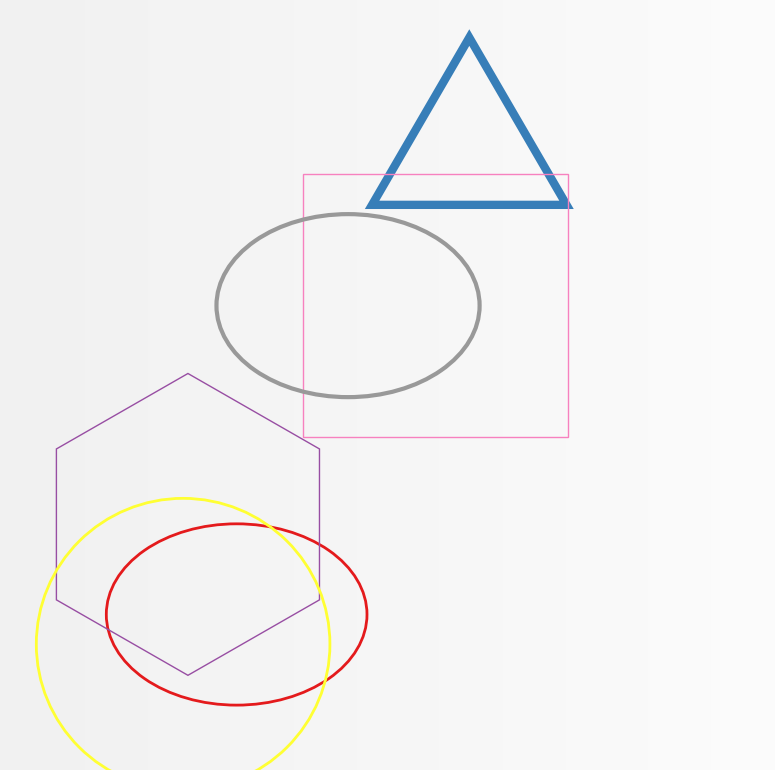[{"shape": "oval", "thickness": 1, "radius": 0.84, "center": [0.305, 0.202]}, {"shape": "triangle", "thickness": 3, "radius": 0.72, "center": [0.606, 0.806]}, {"shape": "hexagon", "thickness": 0.5, "radius": 0.98, "center": [0.243, 0.319]}, {"shape": "circle", "thickness": 1, "radius": 0.95, "center": [0.236, 0.163]}, {"shape": "square", "thickness": 0.5, "radius": 0.85, "center": [0.562, 0.603]}, {"shape": "oval", "thickness": 1.5, "radius": 0.85, "center": [0.449, 0.603]}]